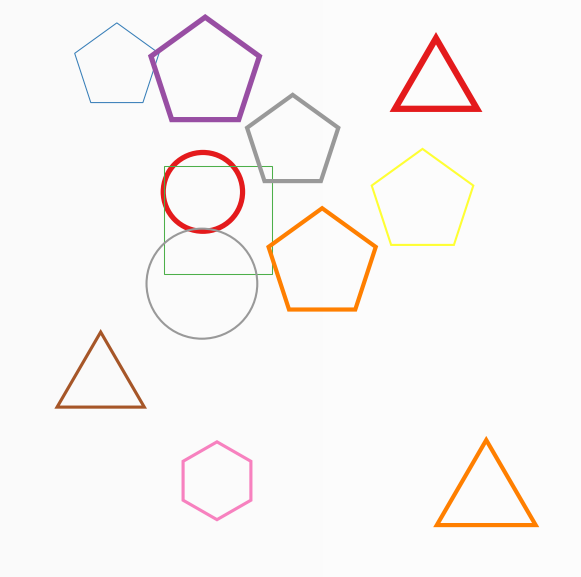[{"shape": "triangle", "thickness": 3, "radius": 0.41, "center": [0.75, 0.851]}, {"shape": "circle", "thickness": 2.5, "radius": 0.34, "center": [0.349, 0.667]}, {"shape": "pentagon", "thickness": 0.5, "radius": 0.38, "center": [0.201, 0.883]}, {"shape": "square", "thickness": 0.5, "radius": 0.46, "center": [0.376, 0.618]}, {"shape": "pentagon", "thickness": 2.5, "radius": 0.49, "center": [0.353, 0.871]}, {"shape": "pentagon", "thickness": 2, "radius": 0.48, "center": [0.554, 0.542]}, {"shape": "triangle", "thickness": 2, "radius": 0.49, "center": [0.837, 0.139]}, {"shape": "pentagon", "thickness": 1, "radius": 0.46, "center": [0.727, 0.649]}, {"shape": "triangle", "thickness": 1.5, "radius": 0.43, "center": [0.173, 0.337]}, {"shape": "hexagon", "thickness": 1.5, "radius": 0.34, "center": [0.373, 0.167]}, {"shape": "circle", "thickness": 1, "radius": 0.48, "center": [0.347, 0.508]}, {"shape": "pentagon", "thickness": 2, "radius": 0.41, "center": [0.504, 0.752]}]